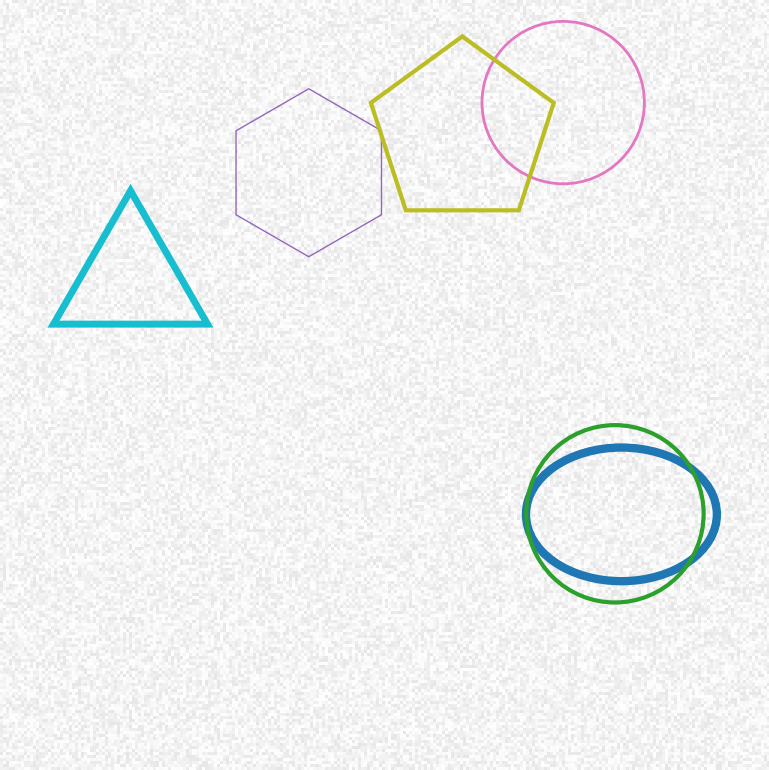[{"shape": "oval", "thickness": 3, "radius": 0.62, "center": [0.807, 0.332]}, {"shape": "circle", "thickness": 1.5, "radius": 0.58, "center": [0.799, 0.333]}, {"shape": "hexagon", "thickness": 0.5, "radius": 0.55, "center": [0.401, 0.776]}, {"shape": "circle", "thickness": 1, "radius": 0.53, "center": [0.731, 0.867]}, {"shape": "pentagon", "thickness": 1.5, "radius": 0.62, "center": [0.6, 0.828]}, {"shape": "triangle", "thickness": 2.5, "radius": 0.58, "center": [0.17, 0.637]}]